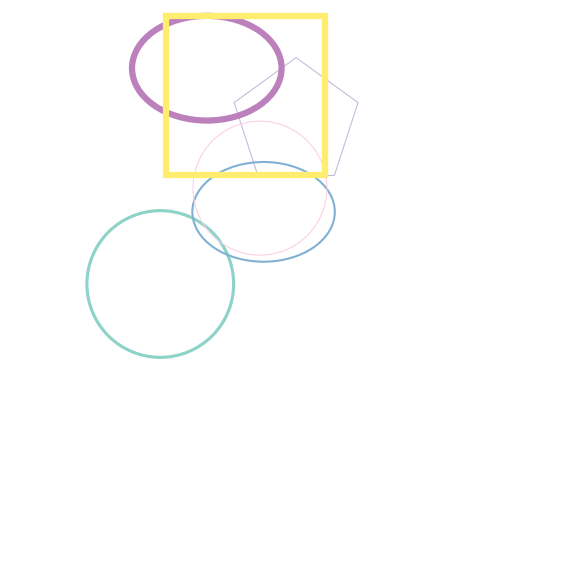[{"shape": "circle", "thickness": 1.5, "radius": 0.64, "center": [0.278, 0.507]}, {"shape": "pentagon", "thickness": 0.5, "radius": 0.56, "center": [0.513, 0.787]}, {"shape": "oval", "thickness": 1, "radius": 0.62, "center": [0.456, 0.632]}, {"shape": "circle", "thickness": 0.5, "radius": 0.58, "center": [0.45, 0.673]}, {"shape": "oval", "thickness": 3, "radius": 0.65, "center": [0.358, 0.881]}, {"shape": "square", "thickness": 3, "radius": 0.69, "center": [0.425, 0.834]}]